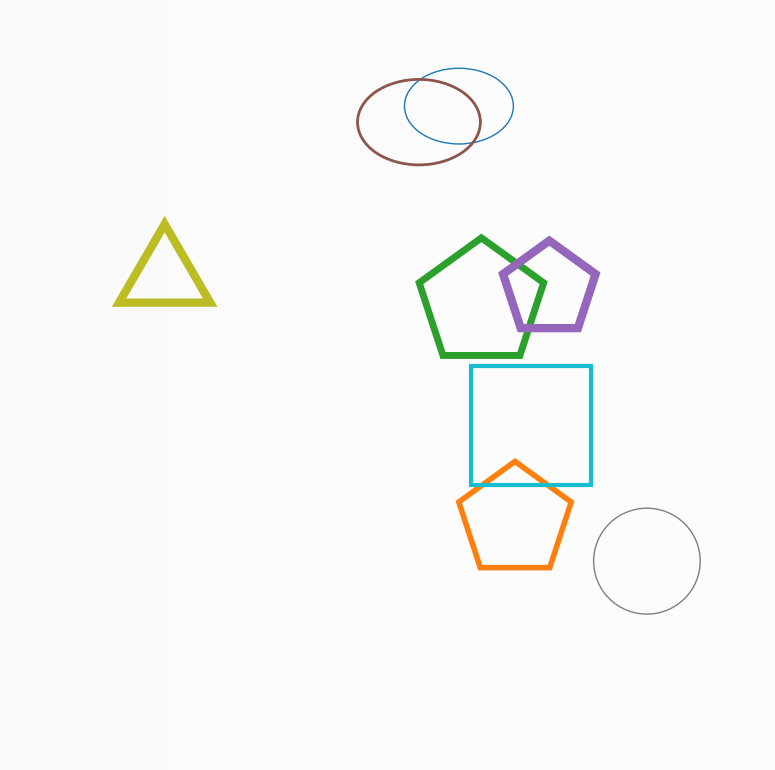[{"shape": "oval", "thickness": 0.5, "radius": 0.35, "center": [0.592, 0.862]}, {"shape": "pentagon", "thickness": 2, "radius": 0.38, "center": [0.665, 0.324]}, {"shape": "pentagon", "thickness": 2.5, "radius": 0.42, "center": [0.621, 0.607]}, {"shape": "pentagon", "thickness": 3, "radius": 0.31, "center": [0.709, 0.625]}, {"shape": "oval", "thickness": 1, "radius": 0.4, "center": [0.541, 0.841]}, {"shape": "circle", "thickness": 0.5, "radius": 0.34, "center": [0.835, 0.271]}, {"shape": "triangle", "thickness": 3, "radius": 0.34, "center": [0.212, 0.641]}, {"shape": "square", "thickness": 1.5, "radius": 0.39, "center": [0.685, 0.447]}]